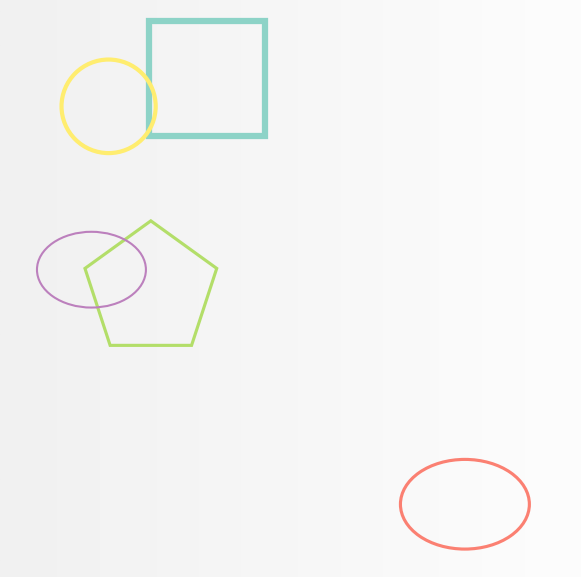[{"shape": "square", "thickness": 3, "radius": 0.5, "center": [0.356, 0.864]}, {"shape": "oval", "thickness": 1.5, "radius": 0.55, "center": [0.8, 0.126]}, {"shape": "pentagon", "thickness": 1.5, "radius": 0.6, "center": [0.26, 0.498]}, {"shape": "oval", "thickness": 1, "radius": 0.47, "center": [0.157, 0.532]}, {"shape": "circle", "thickness": 2, "radius": 0.41, "center": [0.187, 0.815]}]